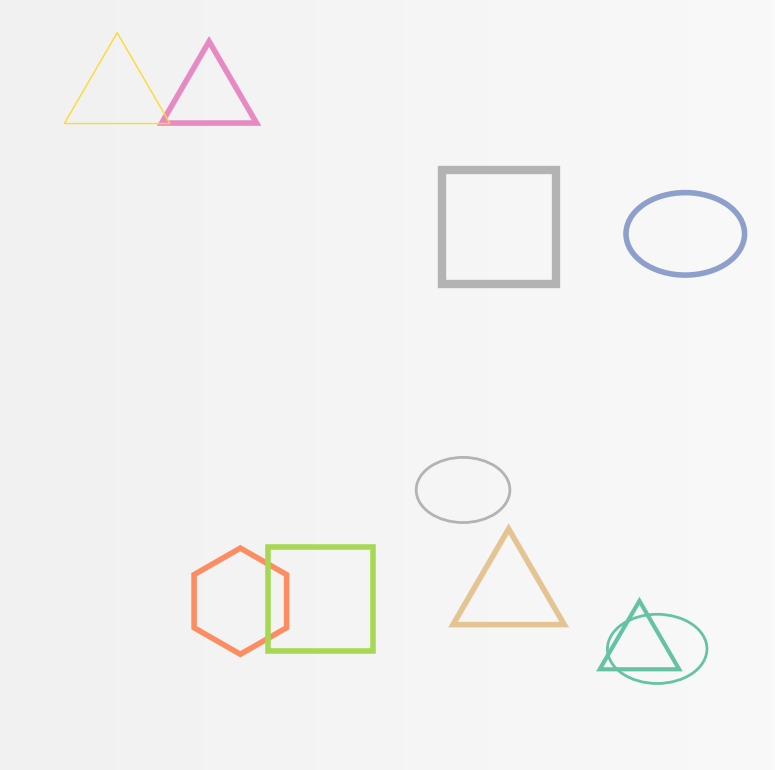[{"shape": "oval", "thickness": 1, "radius": 0.32, "center": [0.848, 0.157]}, {"shape": "triangle", "thickness": 1.5, "radius": 0.3, "center": [0.825, 0.16]}, {"shape": "hexagon", "thickness": 2, "radius": 0.34, "center": [0.31, 0.219]}, {"shape": "oval", "thickness": 2, "radius": 0.38, "center": [0.884, 0.696]}, {"shape": "triangle", "thickness": 2, "radius": 0.35, "center": [0.27, 0.876]}, {"shape": "square", "thickness": 2, "radius": 0.34, "center": [0.414, 0.222]}, {"shape": "triangle", "thickness": 0.5, "radius": 0.39, "center": [0.151, 0.879]}, {"shape": "triangle", "thickness": 2, "radius": 0.41, "center": [0.656, 0.23]}, {"shape": "square", "thickness": 3, "radius": 0.37, "center": [0.644, 0.705]}, {"shape": "oval", "thickness": 1, "radius": 0.3, "center": [0.597, 0.364]}]